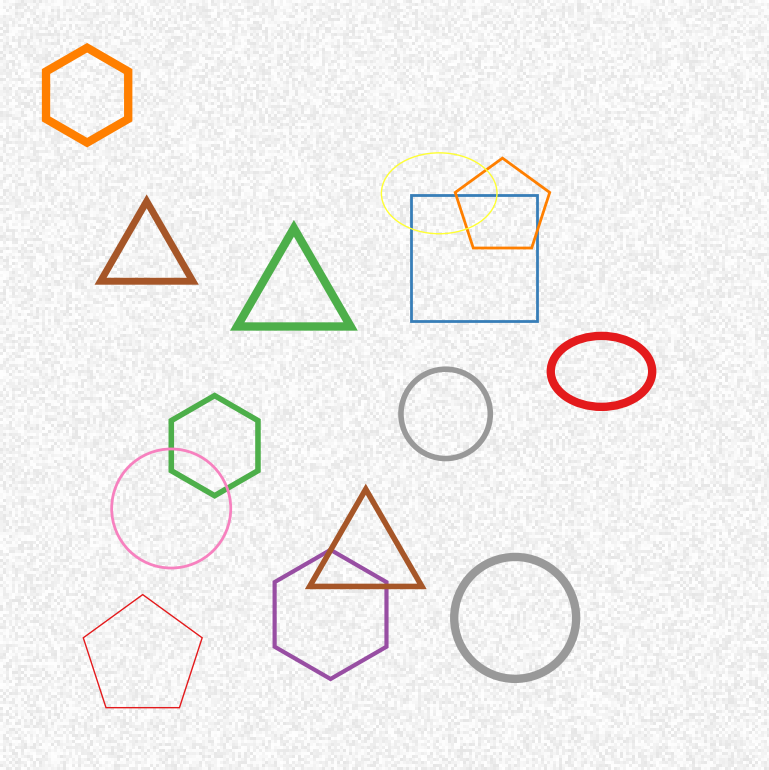[{"shape": "pentagon", "thickness": 0.5, "radius": 0.41, "center": [0.185, 0.147]}, {"shape": "oval", "thickness": 3, "radius": 0.33, "center": [0.781, 0.518]}, {"shape": "square", "thickness": 1, "radius": 0.41, "center": [0.615, 0.665]}, {"shape": "triangle", "thickness": 3, "radius": 0.43, "center": [0.382, 0.619]}, {"shape": "hexagon", "thickness": 2, "radius": 0.32, "center": [0.279, 0.421]}, {"shape": "hexagon", "thickness": 1.5, "radius": 0.42, "center": [0.429, 0.202]}, {"shape": "hexagon", "thickness": 3, "radius": 0.31, "center": [0.113, 0.876]}, {"shape": "pentagon", "thickness": 1, "radius": 0.32, "center": [0.653, 0.73]}, {"shape": "oval", "thickness": 0.5, "radius": 0.38, "center": [0.57, 0.749]}, {"shape": "triangle", "thickness": 2, "radius": 0.42, "center": [0.475, 0.28]}, {"shape": "triangle", "thickness": 2.5, "radius": 0.35, "center": [0.19, 0.669]}, {"shape": "circle", "thickness": 1, "radius": 0.39, "center": [0.222, 0.34]}, {"shape": "circle", "thickness": 2, "radius": 0.29, "center": [0.579, 0.463]}, {"shape": "circle", "thickness": 3, "radius": 0.4, "center": [0.669, 0.198]}]